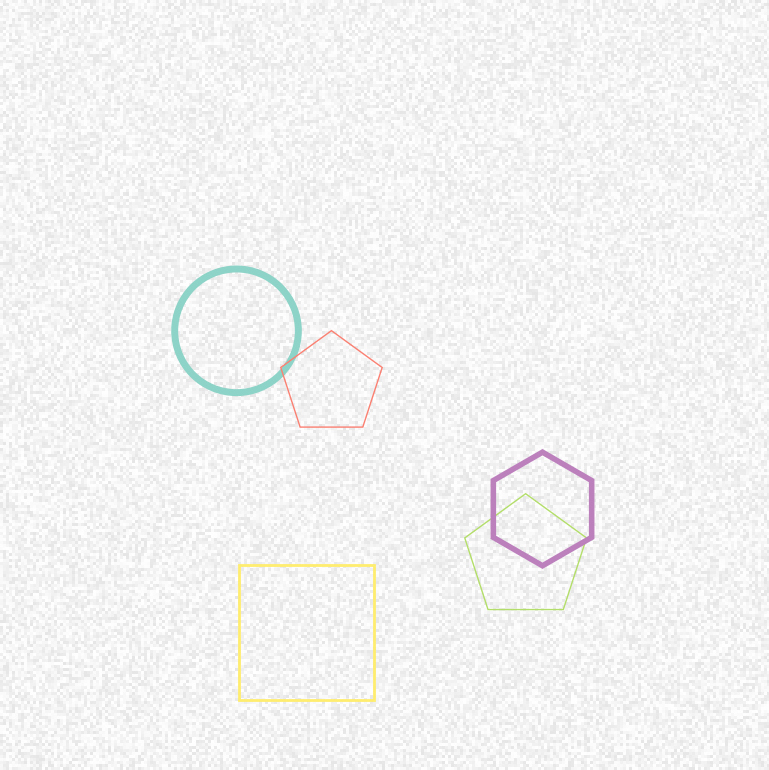[{"shape": "circle", "thickness": 2.5, "radius": 0.4, "center": [0.307, 0.57]}, {"shape": "pentagon", "thickness": 0.5, "radius": 0.35, "center": [0.43, 0.501]}, {"shape": "pentagon", "thickness": 0.5, "radius": 0.42, "center": [0.683, 0.276]}, {"shape": "hexagon", "thickness": 2, "radius": 0.37, "center": [0.705, 0.339]}, {"shape": "square", "thickness": 1, "radius": 0.44, "center": [0.398, 0.179]}]